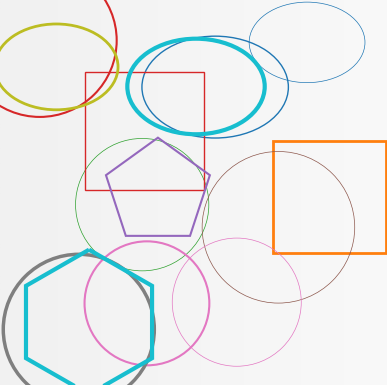[{"shape": "oval", "thickness": 1, "radius": 0.94, "center": [0.555, 0.774]}, {"shape": "oval", "thickness": 0.5, "radius": 0.75, "center": [0.792, 0.89]}, {"shape": "square", "thickness": 2, "radius": 0.73, "center": [0.85, 0.488]}, {"shape": "circle", "thickness": 0.5, "radius": 0.86, "center": [0.367, 0.468]}, {"shape": "square", "thickness": 1, "radius": 0.76, "center": [0.373, 0.66]}, {"shape": "circle", "thickness": 1.5, "radius": 0.99, "center": [0.103, 0.895]}, {"shape": "pentagon", "thickness": 1.5, "radius": 0.7, "center": [0.408, 0.501]}, {"shape": "circle", "thickness": 0.5, "radius": 0.98, "center": [0.719, 0.41]}, {"shape": "circle", "thickness": 1.5, "radius": 0.81, "center": [0.379, 0.212]}, {"shape": "circle", "thickness": 0.5, "radius": 0.83, "center": [0.611, 0.215]}, {"shape": "circle", "thickness": 2.5, "radius": 0.97, "center": [0.203, 0.145]}, {"shape": "oval", "thickness": 2, "radius": 0.8, "center": [0.145, 0.826]}, {"shape": "oval", "thickness": 3, "radius": 0.89, "center": [0.506, 0.775]}, {"shape": "hexagon", "thickness": 3, "radius": 0.94, "center": [0.23, 0.164]}]